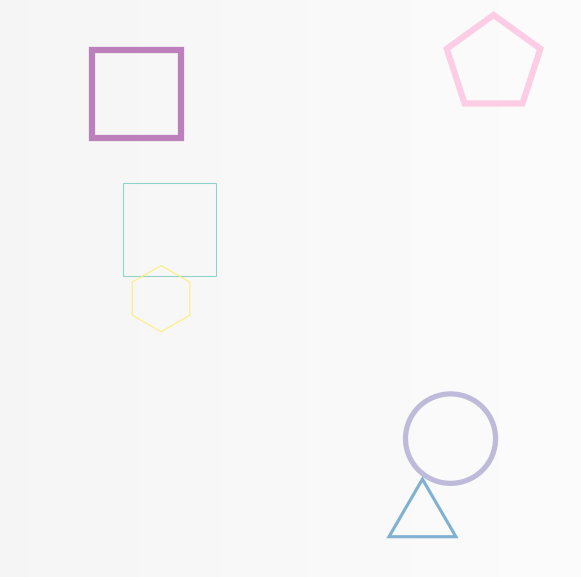[{"shape": "square", "thickness": 0.5, "radius": 0.4, "center": [0.291, 0.602]}, {"shape": "circle", "thickness": 2.5, "radius": 0.39, "center": [0.775, 0.24]}, {"shape": "triangle", "thickness": 1.5, "radius": 0.33, "center": [0.727, 0.103]}, {"shape": "pentagon", "thickness": 3, "radius": 0.42, "center": [0.849, 0.888]}, {"shape": "square", "thickness": 3, "radius": 0.38, "center": [0.235, 0.836]}, {"shape": "hexagon", "thickness": 0.5, "radius": 0.29, "center": [0.277, 0.482]}]